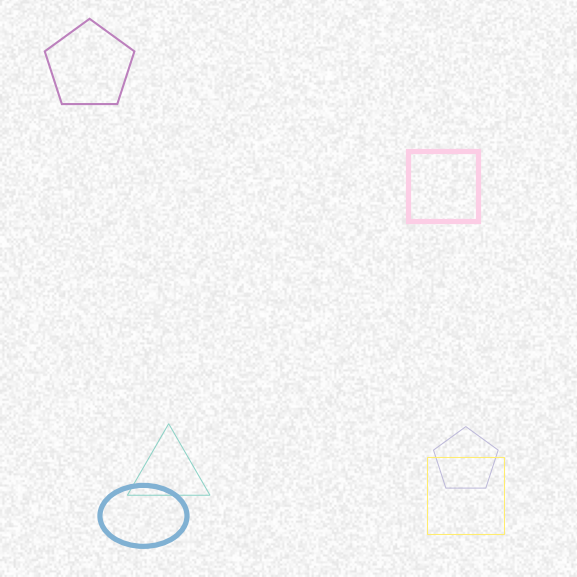[{"shape": "triangle", "thickness": 0.5, "radius": 0.41, "center": [0.292, 0.183]}, {"shape": "pentagon", "thickness": 0.5, "radius": 0.29, "center": [0.807, 0.202]}, {"shape": "oval", "thickness": 2.5, "radius": 0.38, "center": [0.248, 0.106]}, {"shape": "square", "thickness": 2.5, "radius": 0.31, "center": [0.767, 0.677]}, {"shape": "pentagon", "thickness": 1, "radius": 0.41, "center": [0.155, 0.885]}, {"shape": "square", "thickness": 0.5, "radius": 0.33, "center": [0.806, 0.141]}]